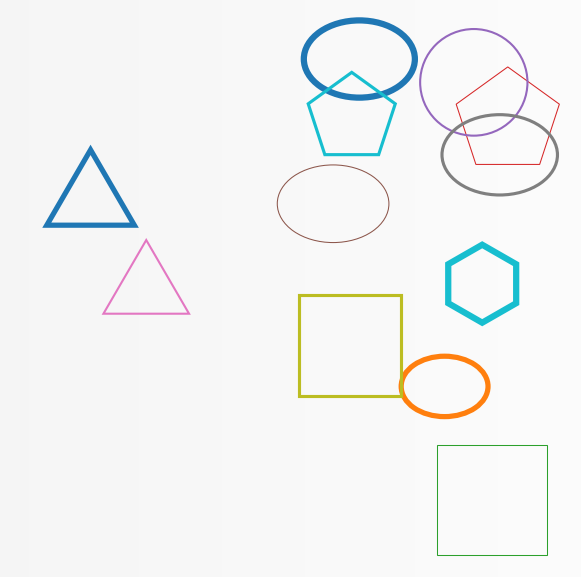[{"shape": "triangle", "thickness": 2.5, "radius": 0.43, "center": [0.156, 0.653]}, {"shape": "oval", "thickness": 3, "radius": 0.48, "center": [0.618, 0.897]}, {"shape": "oval", "thickness": 2.5, "radius": 0.37, "center": [0.765, 0.33]}, {"shape": "square", "thickness": 0.5, "radius": 0.48, "center": [0.847, 0.133]}, {"shape": "pentagon", "thickness": 0.5, "radius": 0.47, "center": [0.874, 0.79]}, {"shape": "circle", "thickness": 1, "radius": 0.46, "center": [0.815, 0.857]}, {"shape": "oval", "thickness": 0.5, "radius": 0.48, "center": [0.573, 0.646]}, {"shape": "triangle", "thickness": 1, "radius": 0.43, "center": [0.252, 0.498]}, {"shape": "oval", "thickness": 1.5, "radius": 0.5, "center": [0.86, 0.731]}, {"shape": "square", "thickness": 1.5, "radius": 0.44, "center": [0.602, 0.4]}, {"shape": "hexagon", "thickness": 3, "radius": 0.34, "center": [0.83, 0.508]}, {"shape": "pentagon", "thickness": 1.5, "radius": 0.39, "center": [0.605, 0.795]}]